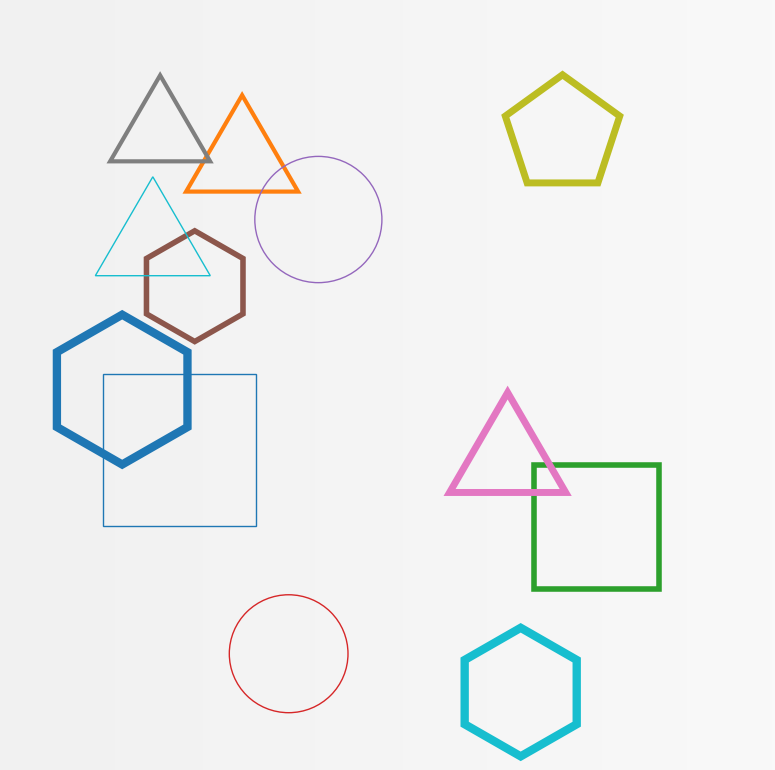[{"shape": "square", "thickness": 0.5, "radius": 0.49, "center": [0.231, 0.415]}, {"shape": "hexagon", "thickness": 3, "radius": 0.49, "center": [0.158, 0.494]}, {"shape": "triangle", "thickness": 1.5, "radius": 0.42, "center": [0.312, 0.793]}, {"shape": "square", "thickness": 2, "radius": 0.4, "center": [0.77, 0.315]}, {"shape": "circle", "thickness": 0.5, "radius": 0.38, "center": [0.372, 0.151]}, {"shape": "circle", "thickness": 0.5, "radius": 0.41, "center": [0.411, 0.715]}, {"shape": "hexagon", "thickness": 2, "radius": 0.36, "center": [0.251, 0.628]}, {"shape": "triangle", "thickness": 2.5, "radius": 0.43, "center": [0.655, 0.404]}, {"shape": "triangle", "thickness": 1.5, "radius": 0.37, "center": [0.207, 0.828]}, {"shape": "pentagon", "thickness": 2.5, "radius": 0.39, "center": [0.726, 0.825]}, {"shape": "triangle", "thickness": 0.5, "radius": 0.43, "center": [0.197, 0.685]}, {"shape": "hexagon", "thickness": 3, "radius": 0.42, "center": [0.672, 0.101]}]